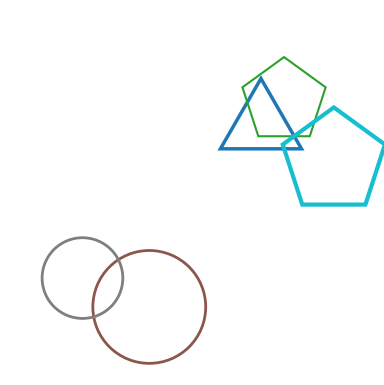[{"shape": "triangle", "thickness": 2.5, "radius": 0.61, "center": [0.678, 0.674]}, {"shape": "pentagon", "thickness": 1.5, "radius": 0.57, "center": [0.738, 0.738]}, {"shape": "circle", "thickness": 2, "radius": 0.73, "center": [0.388, 0.203]}, {"shape": "circle", "thickness": 2, "radius": 0.52, "center": [0.214, 0.278]}, {"shape": "pentagon", "thickness": 3, "radius": 0.7, "center": [0.867, 0.581]}]